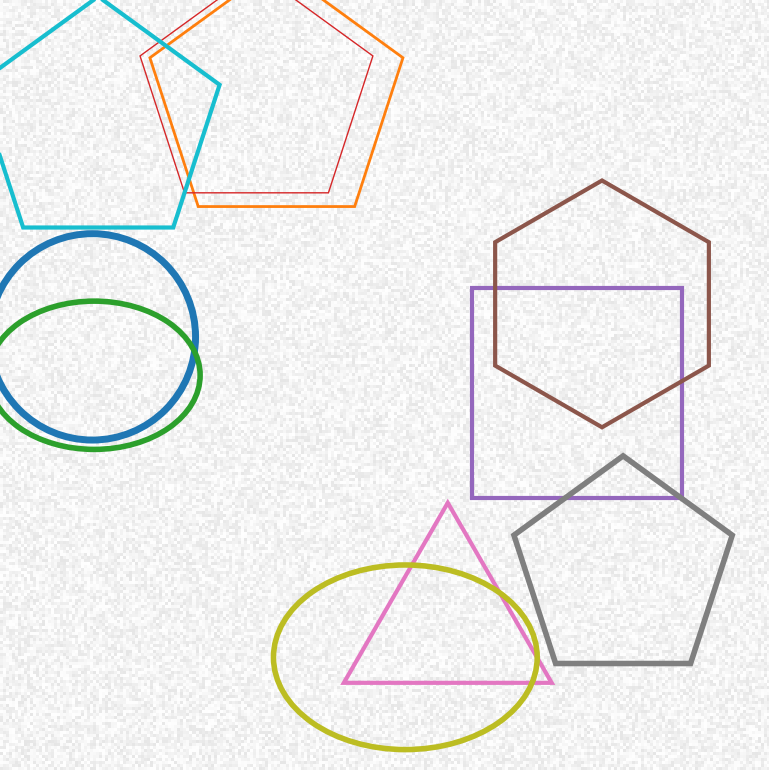[{"shape": "circle", "thickness": 2.5, "radius": 0.67, "center": [0.12, 0.563]}, {"shape": "pentagon", "thickness": 1, "radius": 0.86, "center": [0.359, 0.872]}, {"shape": "oval", "thickness": 2, "radius": 0.69, "center": [0.122, 0.513]}, {"shape": "pentagon", "thickness": 0.5, "radius": 0.79, "center": [0.333, 0.878]}, {"shape": "square", "thickness": 1.5, "radius": 0.68, "center": [0.75, 0.49]}, {"shape": "hexagon", "thickness": 1.5, "radius": 0.8, "center": [0.782, 0.605]}, {"shape": "triangle", "thickness": 1.5, "radius": 0.78, "center": [0.582, 0.191]}, {"shape": "pentagon", "thickness": 2, "radius": 0.75, "center": [0.809, 0.259]}, {"shape": "oval", "thickness": 2, "radius": 0.86, "center": [0.526, 0.146]}, {"shape": "pentagon", "thickness": 1.5, "radius": 0.83, "center": [0.128, 0.839]}]